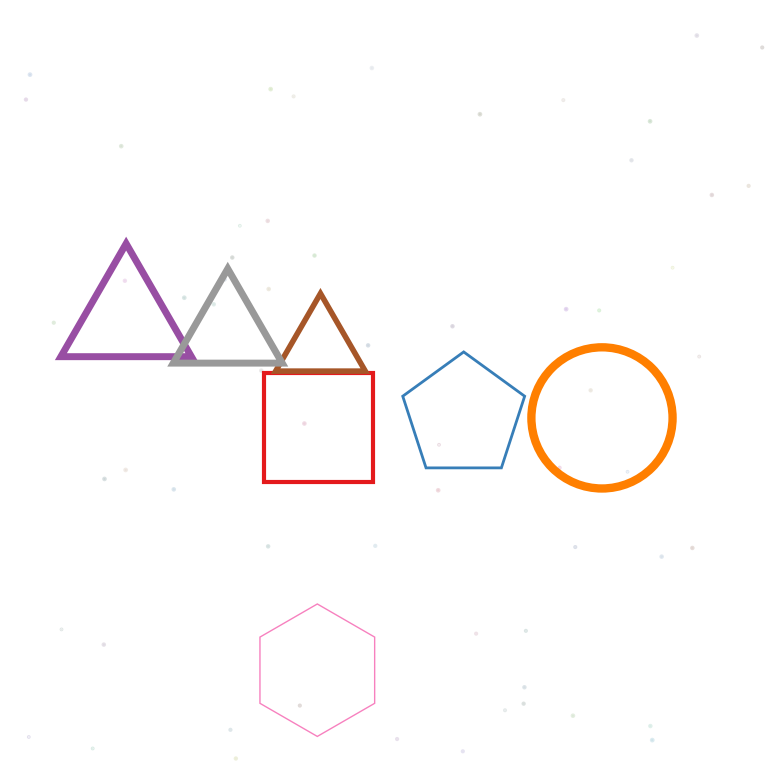[{"shape": "square", "thickness": 1.5, "radius": 0.35, "center": [0.413, 0.445]}, {"shape": "pentagon", "thickness": 1, "radius": 0.42, "center": [0.602, 0.46]}, {"shape": "triangle", "thickness": 2.5, "radius": 0.49, "center": [0.164, 0.586]}, {"shape": "circle", "thickness": 3, "radius": 0.46, "center": [0.782, 0.457]}, {"shape": "triangle", "thickness": 2, "radius": 0.34, "center": [0.416, 0.552]}, {"shape": "hexagon", "thickness": 0.5, "radius": 0.43, "center": [0.412, 0.13]}, {"shape": "triangle", "thickness": 2.5, "radius": 0.41, "center": [0.296, 0.569]}]